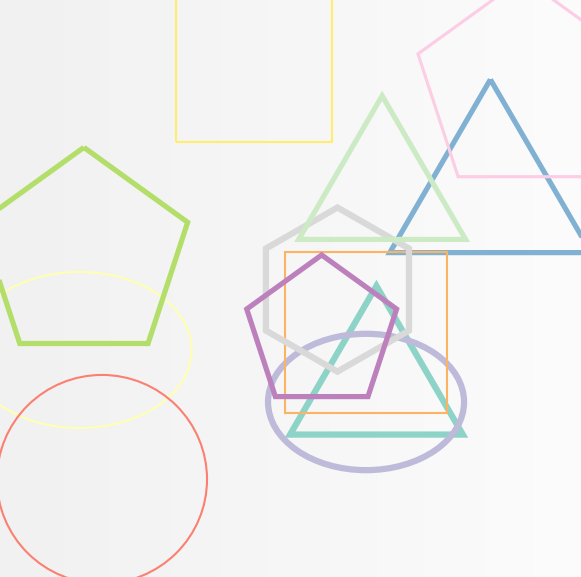[{"shape": "triangle", "thickness": 3, "radius": 0.86, "center": [0.648, 0.332]}, {"shape": "oval", "thickness": 1, "radius": 0.97, "center": [0.137, 0.393]}, {"shape": "oval", "thickness": 3, "radius": 0.84, "center": [0.63, 0.303]}, {"shape": "circle", "thickness": 1, "radius": 0.9, "center": [0.175, 0.169]}, {"shape": "triangle", "thickness": 2.5, "radius": 1.0, "center": [0.844, 0.662]}, {"shape": "square", "thickness": 1, "radius": 0.7, "center": [0.63, 0.423]}, {"shape": "pentagon", "thickness": 2.5, "radius": 0.94, "center": [0.144, 0.556]}, {"shape": "pentagon", "thickness": 1.5, "radius": 0.95, "center": [0.9, 0.847]}, {"shape": "hexagon", "thickness": 3, "radius": 0.71, "center": [0.581, 0.498]}, {"shape": "pentagon", "thickness": 2.5, "radius": 0.68, "center": [0.553, 0.422]}, {"shape": "triangle", "thickness": 2.5, "radius": 0.83, "center": [0.657, 0.667]}, {"shape": "square", "thickness": 1, "radius": 0.67, "center": [0.438, 0.887]}]